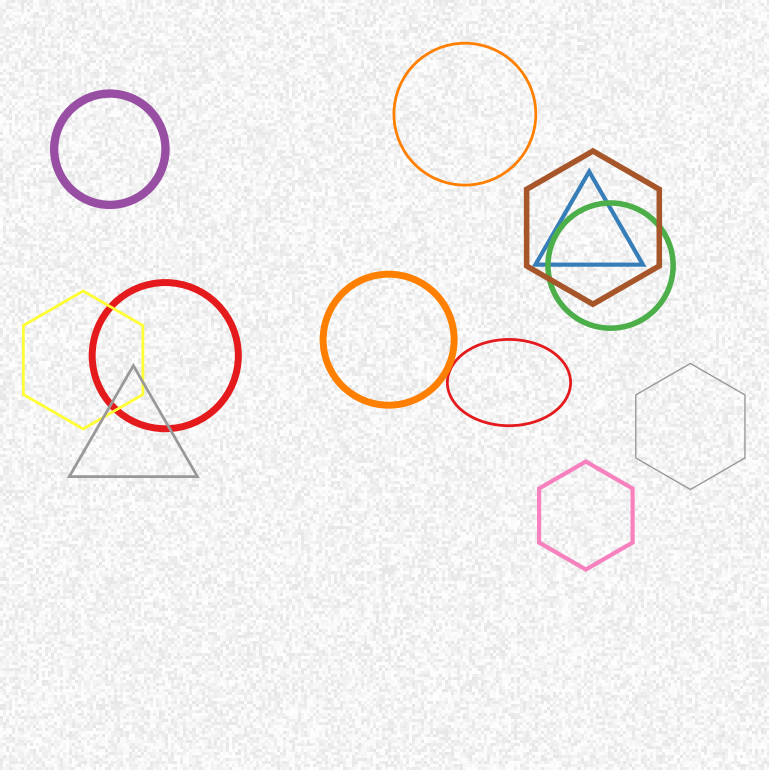[{"shape": "oval", "thickness": 1, "radius": 0.4, "center": [0.661, 0.503]}, {"shape": "circle", "thickness": 2.5, "radius": 0.47, "center": [0.215, 0.538]}, {"shape": "triangle", "thickness": 1.5, "radius": 0.4, "center": [0.765, 0.697]}, {"shape": "circle", "thickness": 2, "radius": 0.41, "center": [0.793, 0.655]}, {"shape": "circle", "thickness": 3, "radius": 0.36, "center": [0.143, 0.806]}, {"shape": "circle", "thickness": 1, "radius": 0.46, "center": [0.604, 0.852]}, {"shape": "circle", "thickness": 2.5, "radius": 0.43, "center": [0.505, 0.559]}, {"shape": "hexagon", "thickness": 1, "radius": 0.45, "center": [0.108, 0.532]}, {"shape": "hexagon", "thickness": 2, "radius": 0.5, "center": [0.77, 0.704]}, {"shape": "hexagon", "thickness": 1.5, "radius": 0.35, "center": [0.761, 0.33]}, {"shape": "hexagon", "thickness": 0.5, "radius": 0.41, "center": [0.897, 0.446]}, {"shape": "triangle", "thickness": 1, "radius": 0.48, "center": [0.173, 0.429]}]